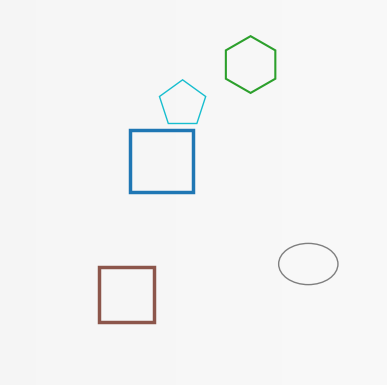[{"shape": "square", "thickness": 2.5, "radius": 0.4, "center": [0.417, 0.582]}, {"shape": "hexagon", "thickness": 1.5, "radius": 0.37, "center": [0.647, 0.832]}, {"shape": "square", "thickness": 2.5, "radius": 0.36, "center": [0.326, 0.235]}, {"shape": "oval", "thickness": 1, "radius": 0.38, "center": [0.796, 0.314]}, {"shape": "pentagon", "thickness": 1, "radius": 0.31, "center": [0.471, 0.73]}]